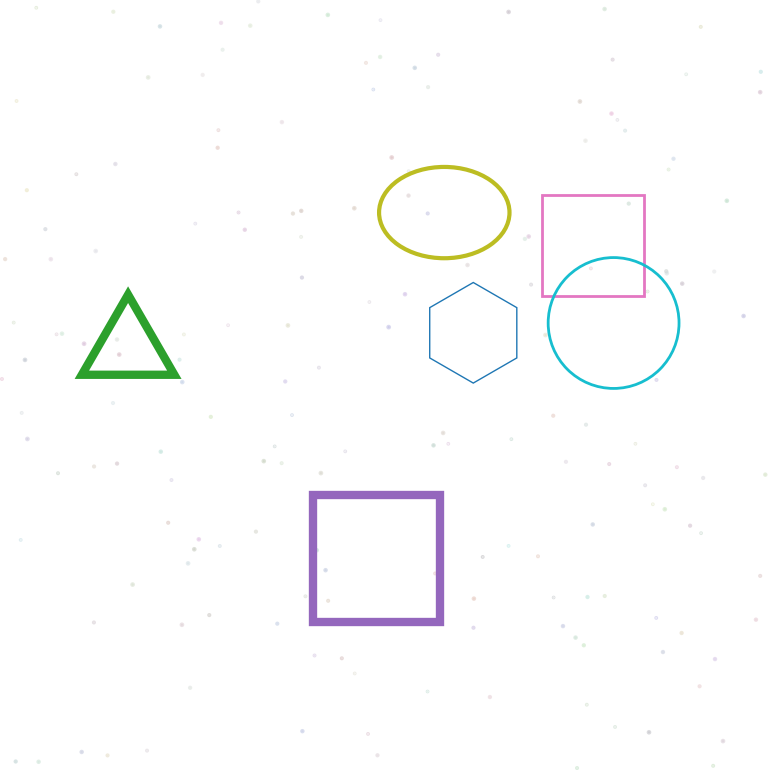[{"shape": "hexagon", "thickness": 0.5, "radius": 0.33, "center": [0.615, 0.568]}, {"shape": "triangle", "thickness": 3, "radius": 0.35, "center": [0.166, 0.548]}, {"shape": "square", "thickness": 3, "radius": 0.41, "center": [0.489, 0.275]}, {"shape": "square", "thickness": 1, "radius": 0.33, "center": [0.771, 0.681]}, {"shape": "oval", "thickness": 1.5, "radius": 0.42, "center": [0.577, 0.724]}, {"shape": "circle", "thickness": 1, "radius": 0.42, "center": [0.797, 0.581]}]